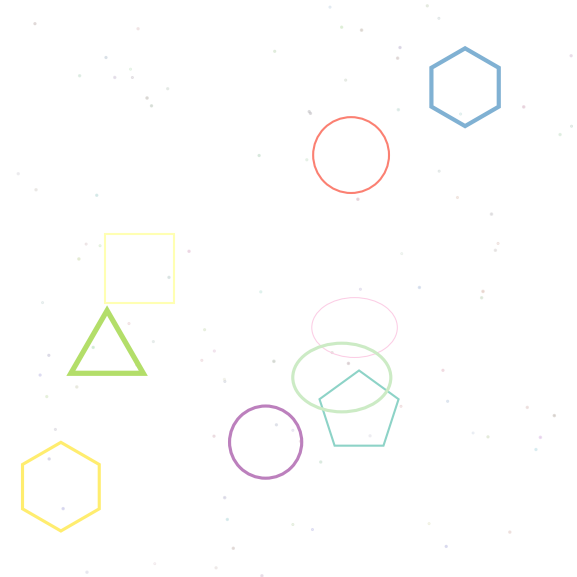[{"shape": "pentagon", "thickness": 1, "radius": 0.36, "center": [0.622, 0.286]}, {"shape": "square", "thickness": 1, "radius": 0.3, "center": [0.242, 0.534]}, {"shape": "circle", "thickness": 1, "radius": 0.33, "center": [0.608, 0.731]}, {"shape": "hexagon", "thickness": 2, "radius": 0.34, "center": [0.805, 0.848]}, {"shape": "triangle", "thickness": 2.5, "radius": 0.36, "center": [0.185, 0.389]}, {"shape": "oval", "thickness": 0.5, "radius": 0.37, "center": [0.614, 0.432]}, {"shape": "circle", "thickness": 1.5, "radius": 0.31, "center": [0.46, 0.234]}, {"shape": "oval", "thickness": 1.5, "radius": 0.42, "center": [0.592, 0.345]}, {"shape": "hexagon", "thickness": 1.5, "radius": 0.38, "center": [0.105, 0.156]}]